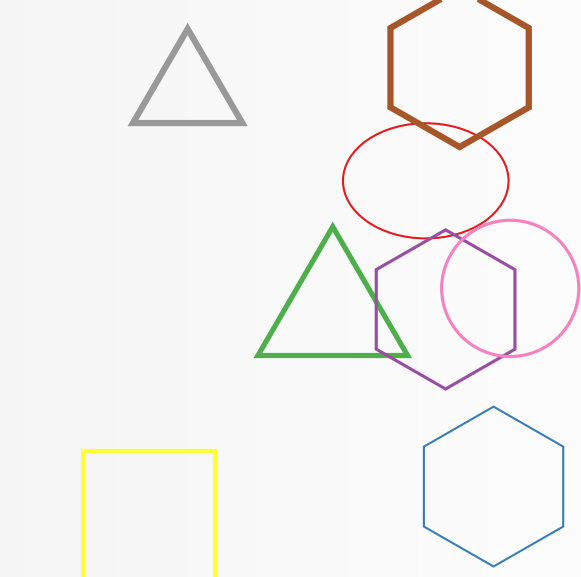[{"shape": "oval", "thickness": 1, "radius": 0.71, "center": [0.732, 0.686]}, {"shape": "hexagon", "thickness": 1, "radius": 0.69, "center": [0.849, 0.157]}, {"shape": "triangle", "thickness": 2.5, "radius": 0.74, "center": [0.572, 0.458]}, {"shape": "hexagon", "thickness": 1.5, "radius": 0.69, "center": [0.767, 0.463]}, {"shape": "square", "thickness": 2, "radius": 0.57, "center": [0.256, 0.105]}, {"shape": "hexagon", "thickness": 3, "radius": 0.69, "center": [0.791, 0.882]}, {"shape": "circle", "thickness": 1.5, "radius": 0.59, "center": [0.878, 0.5]}, {"shape": "triangle", "thickness": 3, "radius": 0.54, "center": [0.323, 0.84]}]